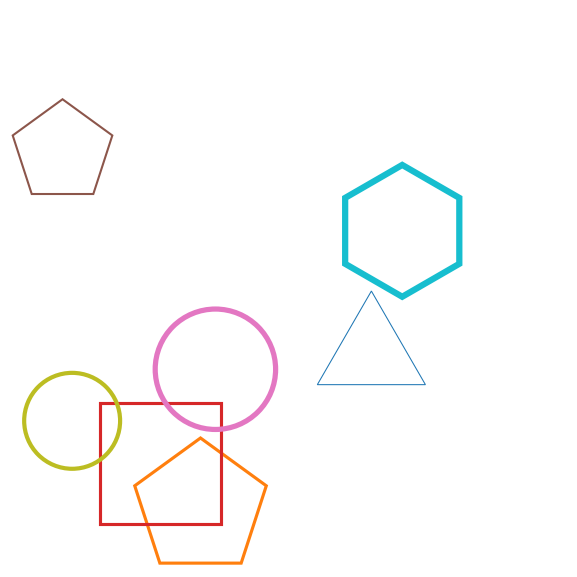[{"shape": "triangle", "thickness": 0.5, "radius": 0.54, "center": [0.643, 0.387]}, {"shape": "pentagon", "thickness": 1.5, "radius": 0.6, "center": [0.347, 0.121]}, {"shape": "square", "thickness": 1.5, "radius": 0.53, "center": [0.278, 0.196]}, {"shape": "pentagon", "thickness": 1, "radius": 0.45, "center": [0.108, 0.737]}, {"shape": "circle", "thickness": 2.5, "radius": 0.52, "center": [0.373, 0.36]}, {"shape": "circle", "thickness": 2, "radius": 0.42, "center": [0.125, 0.27]}, {"shape": "hexagon", "thickness": 3, "radius": 0.57, "center": [0.697, 0.599]}]